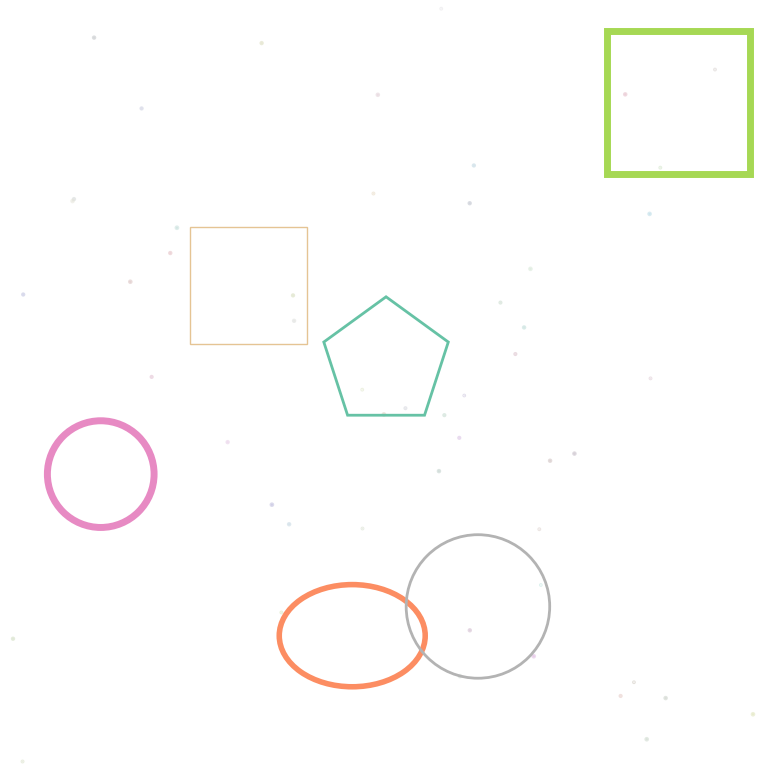[{"shape": "pentagon", "thickness": 1, "radius": 0.43, "center": [0.501, 0.53]}, {"shape": "oval", "thickness": 2, "radius": 0.47, "center": [0.457, 0.174]}, {"shape": "circle", "thickness": 2.5, "radius": 0.35, "center": [0.131, 0.384]}, {"shape": "square", "thickness": 2.5, "radius": 0.47, "center": [0.882, 0.867]}, {"shape": "square", "thickness": 0.5, "radius": 0.38, "center": [0.323, 0.629]}, {"shape": "circle", "thickness": 1, "radius": 0.47, "center": [0.621, 0.212]}]